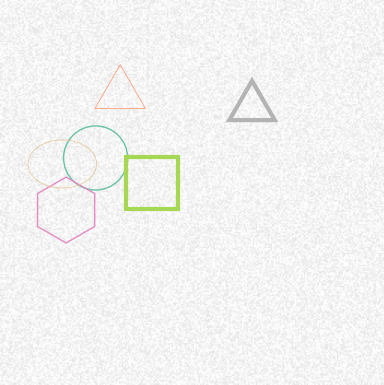[{"shape": "circle", "thickness": 1, "radius": 0.42, "center": [0.248, 0.59]}, {"shape": "triangle", "thickness": 0.5, "radius": 0.38, "center": [0.312, 0.756]}, {"shape": "hexagon", "thickness": 1, "radius": 0.43, "center": [0.172, 0.454]}, {"shape": "square", "thickness": 3, "radius": 0.34, "center": [0.395, 0.524]}, {"shape": "oval", "thickness": 0.5, "radius": 0.45, "center": [0.162, 0.574]}, {"shape": "triangle", "thickness": 3, "radius": 0.34, "center": [0.655, 0.722]}]